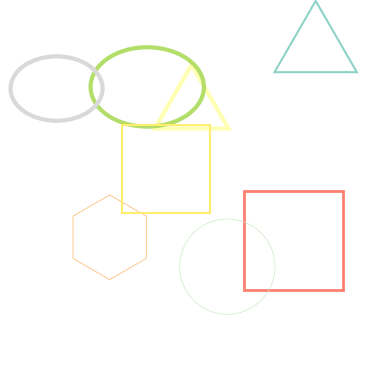[{"shape": "triangle", "thickness": 1.5, "radius": 0.62, "center": [0.82, 0.874]}, {"shape": "triangle", "thickness": 3, "radius": 0.55, "center": [0.498, 0.721]}, {"shape": "square", "thickness": 2, "radius": 0.64, "center": [0.762, 0.375]}, {"shape": "hexagon", "thickness": 0.5, "radius": 0.55, "center": [0.285, 0.384]}, {"shape": "oval", "thickness": 3, "radius": 0.74, "center": [0.382, 0.774]}, {"shape": "oval", "thickness": 3, "radius": 0.6, "center": [0.147, 0.77]}, {"shape": "circle", "thickness": 0.5, "radius": 0.62, "center": [0.591, 0.307]}, {"shape": "square", "thickness": 1.5, "radius": 0.57, "center": [0.431, 0.561]}]